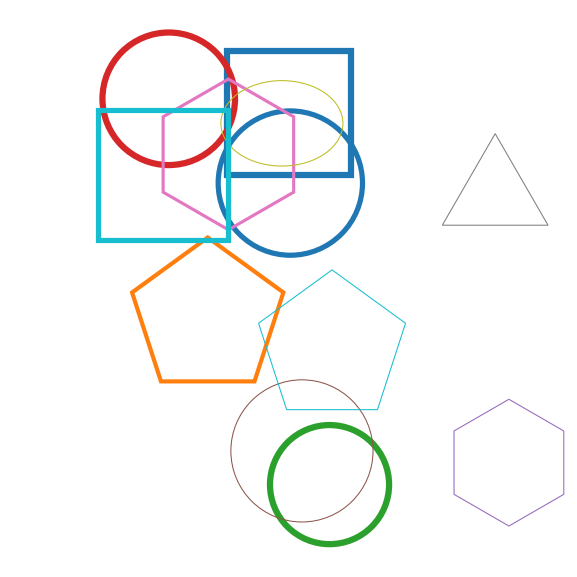[{"shape": "circle", "thickness": 2.5, "radius": 0.62, "center": [0.503, 0.682]}, {"shape": "square", "thickness": 3, "radius": 0.54, "center": [0.5, 0.804]}, {"shape": "pentagon", "thickness": 2, "radius": 0.69, "center": [0.36, 0.45]}, {"shape": "circle", "thickness": 3, "radius": 0.52, "center": [0.571, 0.16]}, {"shape": "circle", "thickness": 3, "radius": 0.57, "center": [0.292, 0.828]}, {"shape": "hexagon", "thickness": 0.5, "radius": 0.55, "center": [0.881, 0.198]}, {"shape": "circle", "thickness": 0.5, "radius": 0.62, "center": [0.523, 0.218]}, {"shape": "hexagon", "thickness": 1.5, "radius": 0.65, "center": [0.395, 0.732]}, {"shape": "triangle", "thickness": 0.5, "radius": 0.53, "center": [0.857, 0.662]}, {"shape": "oval", "thickness": 0.5, "radius": 0.53, "center": [0.488, 0.786]}, {"shape": "square", "thickness": 2.5, "radius": 0.56, "center": [0.283, 0.695]}, {"shape": "pentagon", "thickness": 0.5, "radius": 0.67, "center": [0.575, 0.398]}]